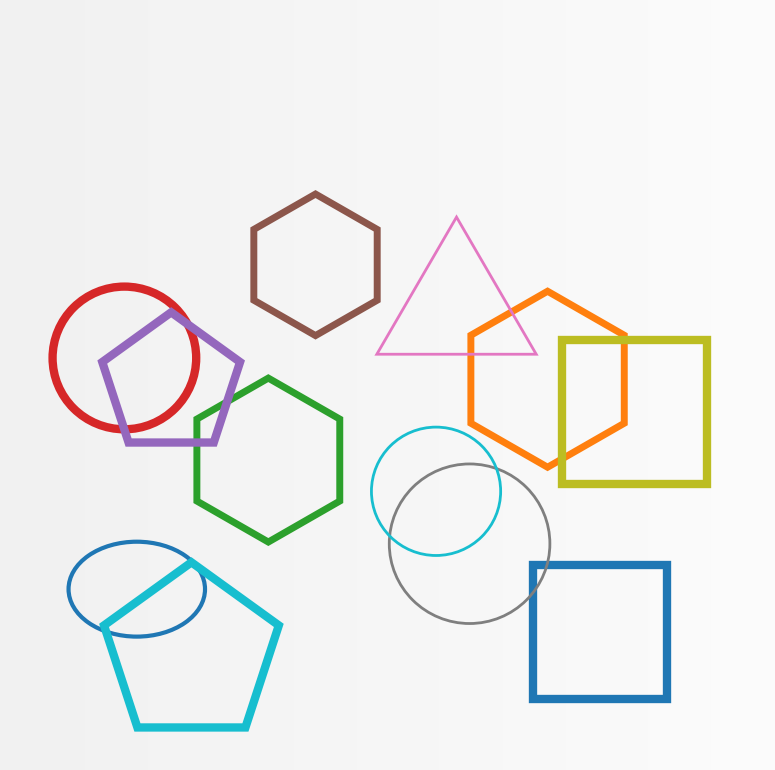[{"shape": "square", "thickness": 3, "radius": 0.43, "center": [0.774, 0.179]}, {"shape": "oval", "thickness": 1.5, "radius": 0.44, "center": [0.176, 0.235]}, {"shape": "hexagon", "thickness": 2.5, "radius": 0.57, "center": [0.707, 0.507]}, {"shape": "hexagon", "thickness": 2.5, "radius": 0.53, "center": [0.346, 0.403]}, {"shape": "circle", "thickness": 3, "radius": 0.46, "center": [0.16, 0.535]}, {"shape": "pentagon", "thickness": 3, "radius": 0.47, "center": [0.221, 0.501]}, {"shape": "hexagon", "thickness": 2.5, "radius": 0.46, "center": [0.407, 0.656]}, {"shape": "triangle", "thickness": 1, "radius": 0.59, "center": [0.589, 0.599]}, {"shape": "circle", "thickness": 1, "radius": 0.52, "center": [0.606, 0.294]}, {"shape": "square", "thickness": 3, "radius": 0.47, "center": [0.819, 0.465]}, {"shape": "circle", "thickness": 1, "radius": 0.42, "center": [0.563, 0.362]}, {"shape": "pentagon", "thickness": 3, "radius": 0.59, "center": [0.247, 0.151]}]